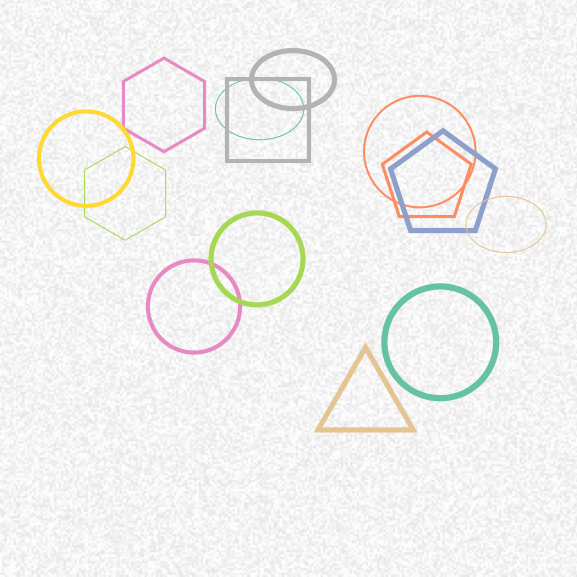[{"shape": "circle", "thickness": 3, "radius": 0.48, "center": [0.762, 0.406]}, {"shape": "oval", "thickness": 0.5, "radius": 0.38, "center": [0.45, 0.811]}, {"shape": "pentagon", "thickness": 1.5, "radius": 0.4, "center": [0.739, 0.69]}, {"shape": "circle", "thickness": 1, "radius": 0.48, "center": [0.727, 0.737]}, {"shape": "pentagon", "thickness": 2.5, "radius": 0.48, "center": [0.767, 0.677]}, {"shape": "circle", "thickness": 2, "radius": 0.4, "center": [0.336, 0.468]}, {"shape": "hexagon", "thickness": 1.5, "radius": 0.41, "center": [0.284, 0.817]}, {"shape": "circle", "thickness": 2.5, "radius": 0.4, "center": [0.445, 0.551]}, {"shape": "hexagon", "thickness": 0.5, "radius": 0.41, "center": [0.217, 0.664]}, {"shape": "circle", "thickness": 2, "radius": 0.41, "center": [0.149, 0.724]}, {"shape": "triangle", "thickness": 2.5, "radius": 0.48, "center": [0.633, 0.302]}, {"shape": "oval", "thickness": 0.5, "radius": 0.35, "center": [0.876, 0.61]}, {"shape": "square", "thickness": 2, "radius": 0.36, "center": [0.464, 0.792]}, {"shape": "oval", "thickness": 2.5, "radius": 0.36, "center": [0.507, 0.861]}]